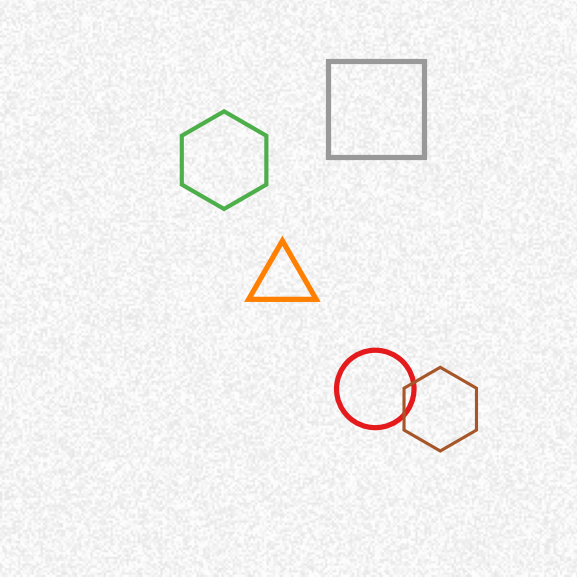[{"shape": "circle", "thickness": 2.5, "radius": 0.34, "center": [0.65, 0.326]}, {"shape": "hexagon", "thickness": 2, "radius": 0.42, "center": [0.388, 0.722]}, {"shape": "triangle", "thickness": 2.5, "radius": 0.34, "center": [0.489, 0.515]}, {"shape": "hexagon", "thickness": 1.5, "radius": 0.36, "center": [0.762, 0.291]}, {"shape": "square", "thickness": 2.5, "radius": 0.41, "center": [0.651, 0.811]}]